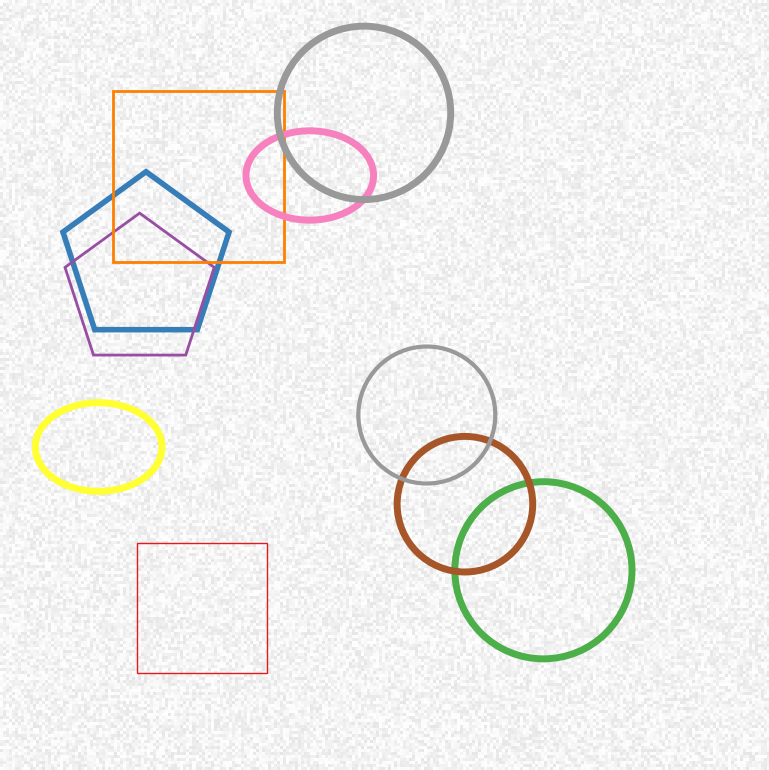[{"shape": "square", "thickness": 0.5, "radius": 0.42, "center": [0.263, 0.21]}, {"shape": "pentagon", "thickness": 2, "radius": 0.57, "center": [0.19, 0.664]}, {"shape": "circle", "thickness": 2.5, "radius": 0.58, "center": [0.706, 0.259]}, {"shape": "pentagon", "thickness": 1, "radius": 0.51, "center": [0.181, 0.621]}, {"shape": "square", "thickness": 1, "radius": 0.55, "center": [0.258, 0.771]}, {"shape": "oval", "thickness": 2.5, "radius": 0.41, "center": [0.128, 0.419]}, {"shape": "circle", "thickness": 2.5, "radius": 0.44, "center": [0.604, 0.345]}, {"shape": "oval", "thickness": 2.5, "radius": 0.41, "center": [0.402, 0.772]}, {"shape": "circle", "thickness": 2.5, "radius": 0.56, "center": [0.473, 0.853]}, {"shape": "circle", "thickness": 1.5, "radius": 0.44, "center": [0.554, 0.461]}]